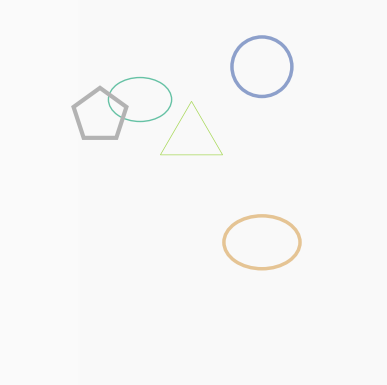[{"shape": "oval", "thickness": 1, "radius": 0.41, "center": [0.361, 0.742]}, {"shape": "circle", "thickness": 2.5, "radius": 0.39, "center": [0.676, 0.827]}, {"shape": "triangle", "thickness": 0.5, "radius": 0.46, "center": [0.494, 0.644]}, {"shape": "oval", "thickness": 2.5, "radius": 0.49, "center": [0.676, 0.371]}, {"shape": "pentagon", "thickness": 3, "radius": 0.36, "center": [0.258, 0.7]}]